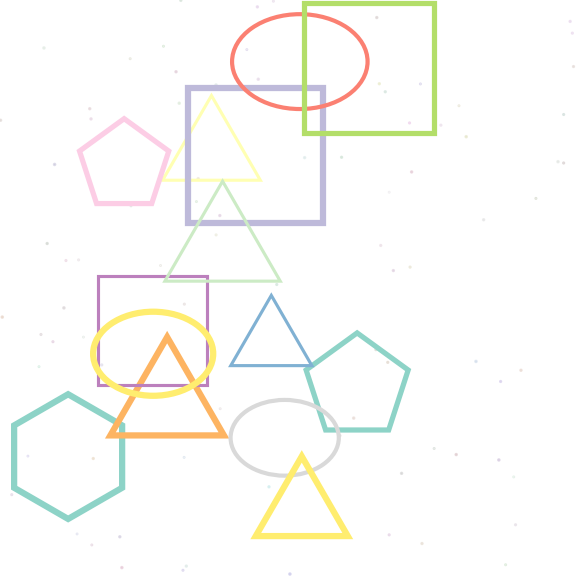[{"shape": "hexagon", "thickness": 3, "radius": 0.54, "center": [0.118, 0.208]}, {"shape": "pentagon", "thickness": 2.5, "radius": 0.46, "center": [0.618, 0.33]}, {"shape": "triangle", "thickness": 1.5, "radius": 0.49, "center": [0.366, 0.736]}, {"shape": "square", "thickness": 3, "radius": 0.58, "center": [0.443, 0.73]}, {"shape": "oval", "thickness": 2, "radius": 0.59, "center": [0.519, 0.892]}, {"shape": "triangle", "thickness": 1.5, "radius": 0.41, "center": [0.47, 0.407]}, {"shape": "triangle", "thickness": 3, "radius": 0.57, "center": [0.289, 0.302]}, {"shape": "square", "thickness": 2.5, "radius": 0.56, "center": [0.639, 0.882]}, {"shape": "pentagon", "thickness": 2.5, "radius": 0.41, "center": [0.215, 0.712]}, {"shape": "oval", "thickness": 2, "radius": 0.47, "center": [0.493, 0.241]}, {"shape": "square", "thickness": 1.5, "radius": 0.47, "center": [0.264, 0.427]}, {"shape": "triangle", "thickness": 1.5, "radius": 0.58, "center": [0.385, 0.57]}, {"shape": "triangle", "thickness": 3, "radius": 0.46, "center": [0.523, 0.117]}, {"shape": "oval", "thickness": 3, "radius": 0.52, "center": [0.265, 0.387]}]